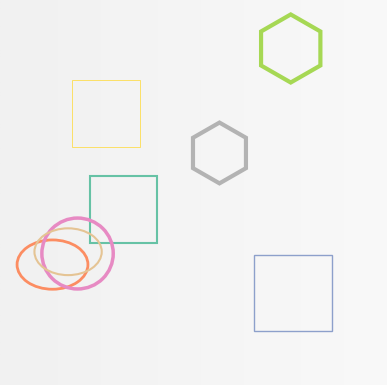[{"shape": "square", "thickness": 1.5, "radius": 0.44, "center": [0.319, 0.455]}, {"shape": "oval", "thickness": 2, "radius": 0.46, "center": [0.135, 0.313]}, {"shape": "square", "thickness": 1, "radius": 0.5, "center": [0.756, 0.238]}, {"shape": "circle", "thickness": 2.5, "radius": 0.46, "center": [0.2, 0.342]}, {"shape": "hexagon", "thickness": 3, "radius": 0.44, "center": [0.75, 0.874]}, {"shape": "square", "thickness": 0.5, "radius": 0.44, "center": [0.274, 0.705]}, {"shape": "oval", "thickness": 1.5, "radius": 0.43, "center": [0.176, 0.346]}, {"shape": "hexagon", "thickness": 3, "radius": 0.39, "center": [0.566, 0.603]}]